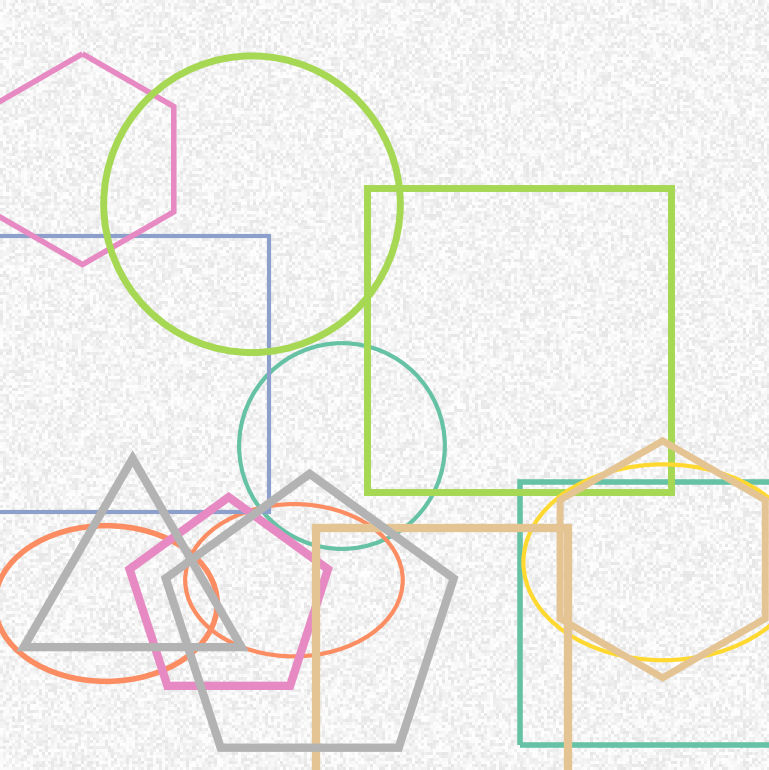[{"shape": "square", "thickness": 2, "radius": 0.86, "center": [0.847, 0.203]}, {"shape": "circle", "thickness": 1.5, "radius": 0.67, "center": [0.444, 0.421]}, {"shape": "oval", "thickness": 1.5, "radius": 0.71, "center": [0.382, 0.246]}, {"shape": "oval", "thickness": 2, "radius": 0.72, "center": [0.138, 0.216]}, {"shape": "square", "thickness": 1.5, "radius": 0.89, "center": [0.17, 0.514]}, {"shape": "hexagon", "thickness": 2, "radius": 0.68, "center": [0.107, 0.793]}, {"shape": "pentagon", "thickness": 3, "radius": 0.68, "center": [0.297, 0.219]}, {"shape": "circle", "thickness": 2.5, "radius": 0.96, "center": [0.327, 0.735]}, {"shape": "square", "thickness": 2.5, "radius": 0.99, "center": [0.674, 0.559]}, {"shape": "oval", "thickness": 1.5, "radius": 0.91, "center": [0.861, 0.27]}, {"shape": "square", "thickness": 3, "radius": 0.82, "center": [0.574, 0.151]}, {"shape": "hexagon", "thickness": 2.5, "radius": 0.77, "center": [0.861, 0.274]}, {"shape": "triangle", "thickness": 3, "radius": 0.82, "center": [0.172, 0.241]}, {"shape": "pentagon", "thickness": 3, "radius": 0.98, "center": [0.402, 0.188]}]